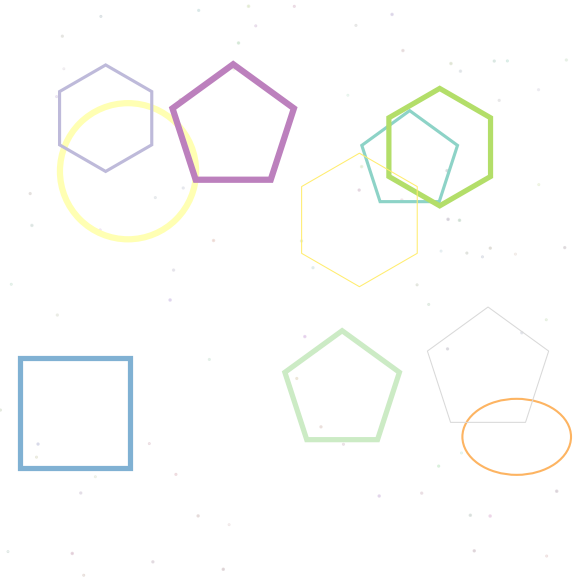[{"shape": "pentagon", "thickness": 1.5, "radius": 0.44, "center": [0.709, 0.72]}, {"shape": "circle", "thickness": 3, "radius": 0.59, "center": [0.222, 0.703]}, {"shape": "hexagon", "thickness": 1.5, "radius": 0.46, "center": [0.183, 0.794]}, {"shape": "square", "thickness": 2.5, "radius": 0.48, "center": [0.129, 0.285]}, {"shape": "oval", "thickness": 1, "radius": 0.47, "center": [0.895, 0.243]}, {"shape": "hexagon", "thickness": 2.5, "radius": 0.51, "center": [0.761, 0.744]}, {"shape": "pentagon", "thickness": 0.5, "radius": 0.55, "center": [0.845, 0.357]}, {"shape": "pentagon", "thickness": 3, "radius": 0.55, "center": [0.404, 0.777]}, {"shape": "pentagon", "thickness": 2.5, "radius": 0.52, "center": [0.592, 0.322]}, {"shape": "hexagon", "thickness": 0.5, "radius": 0.58, "center": [0.622, 0.618]}]